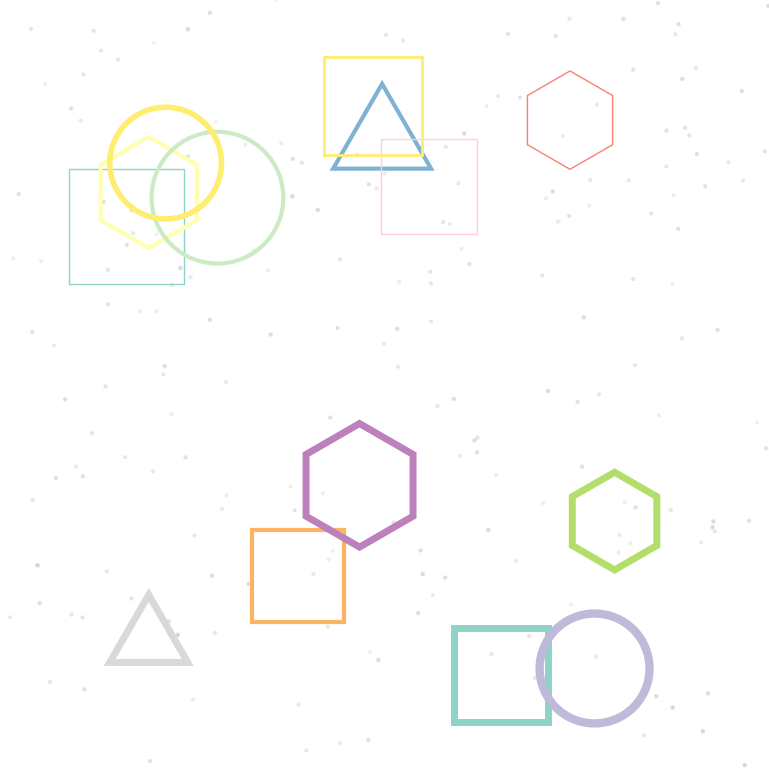[{"shape": "square", "thickness": 2.5, "radius": 0.31, "center": [0.65, 0.123]}, {"shape": "square", "thickness": 0.5, "radius": 0.37, "center": [0.165, 0.706]}, {"shape": "hexagon", "thickness": 1.5, "radius": 0.36, "center": [0.193, 0.75]}, {"shape": "circle", "thickness": 3, "radius": 0.36, "center": [0.772, 0.132]}, {"shape": "hexagon", "thickness": 0.5, "radius": 0.32, "center": [0.74, 0.844]}, {"shape": "triangle", "thickness": 1.5, "radius": 0.37, "center": [0.496, 0.818]}, {"shape": "square", "thickness": 1.5, "radius": 0.3, "center": [0.387, 0.251]}, {"shape": "hexagon", "thickness": 2.5, "radius": 0.32, "center": [0.798, 0.323]}, {"shape": "square", "thickness": 0.5, "radius": 0.31, "center": [0.557, 0.758]}, {"shape": "triangle", "thickness": 2.5, "radius": 0.29, "center": [0.193, 0.169]}, {"shape": "hexagon", "thickness": 2.5, "radius": 0.4, "center": [0.467, 0.37]}, {"shape": "circle", "thickness": 1.5, "radius": 0.43, "center": [0.282, 0.743]}, {"shape": "circle", "thickness": 2, "radius": 0.36, "center": [0.215, 0.788]}, {"shape": "square", "thickness": 1, "radius": 0.32, "center": [0.484, 0.862]}]